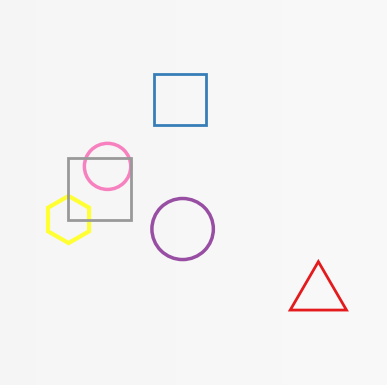[{"shape": "triangle", "thickness": 2, "radius": 0.42, "center": [0.822, 0.237]}, {"shape": "square", "thickness": 2, "radius": 0.34, "center": [0.464, 0.741]}, {"shape": "circle", "thickness": 2.5, "radius": 0.4, "center": [0.471, 0.405]}, {"shape": "hexagon", "thickness": 3, "radius": 0.31, "center": [0.177, 0.43]}, {"shape": "circle", "thickness": 2.5, "radius": 0.3, "center": [0.278, 0.568]}, {"shape": "square", "thickness": 2, "radius": 0.4, "center": [0.257, 0.51]}]